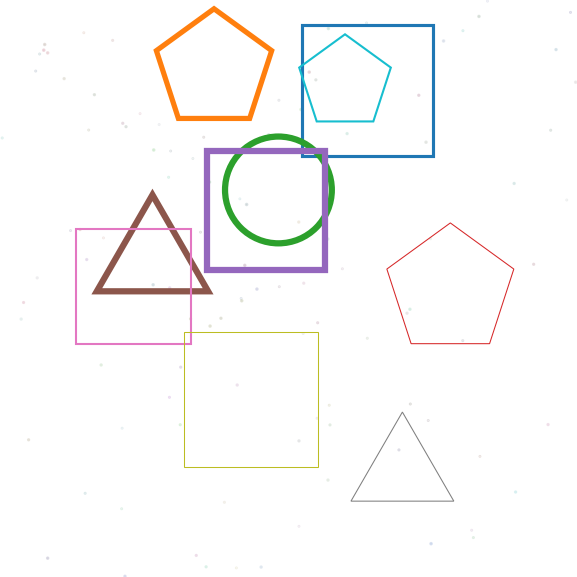[{"shape": "square", "thickness": 1.5, "radius": 0.57, "center": [0.637, 0.842]}, {"shape": "pentagon", "thickness": 2.5, "radius": 0.52, "center": [0.371, 0.879]}, {"shape": "circle", "thickness": 3, "radius": 0.46, "center": [0.482, 0.67]}, {"shape": "pentagon", "thickness": 0.5, "radius": 0.58, "center": [0.78, 0.498]}, {"shape": "square", "thickness": 3, "radius": 0.51, "center": [0.461, 0.635]}, {"shape": "triangle", "thickness": 3, "radius": 0.56, "center": [0.264, 0.55]}, {"shape": "square", "thickness": 1, "radius": 0.5, "center": [0.231, 0.504]}, {"shape": "triangle", "thickness": 0.5, "radius": 0.51, "center": [0.697, 0.183]}, {"shape": "square", "thickness": 0.5, "radius": 0.58, "center": [0.435, 0.308]}, {"shape": "pentagon", "thickness": 1, "radius": 0.42, "center": [0.597, 0.856]}]